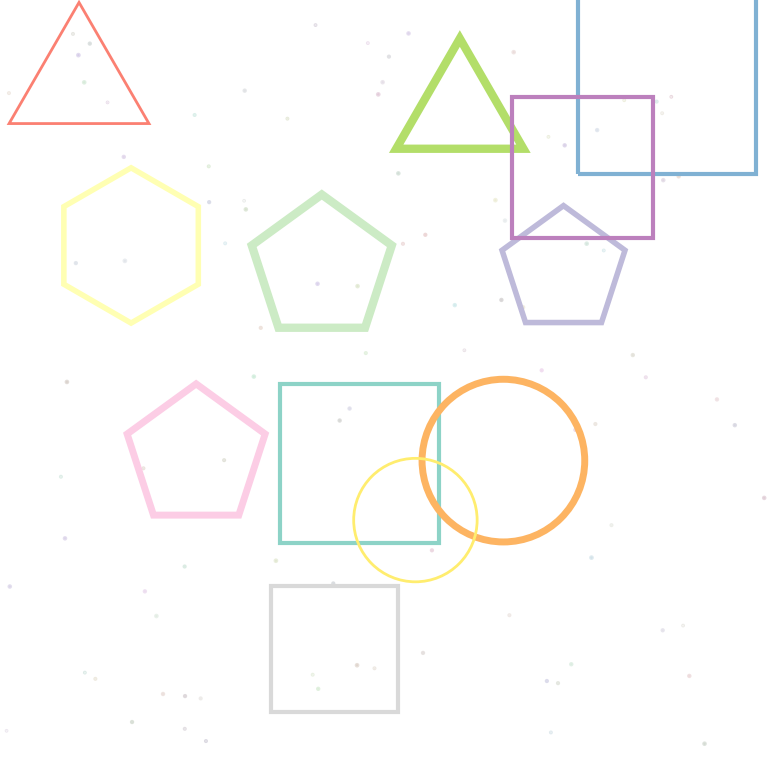[{"shape": "square", "thickness": 1.5, "radius": 0.52, "center": [0.467, 0.399]}, {"shape": "hexagon", "thickness": 2, "radius": 0.5, "center": [0.17, 0.681]}, {"shape": "pentagon", "thickness": 2, "radius": 0.42, "center": [0.732, 0.649]}, {"shape": "triangle", "thickness": 1, "radius": 0.52, "center": [0.103, 0.892]}, {"shape": "square", "thickness": 1.5, "radius": 0.58, "center": [0.867, 0.89]}, {"shape": "circle", "thickness": 2.5, "radius": 0.53, "center": [0.654, 0.402]}, {"shape": "triangle", "thickness": 3, "radius": 0.48, "center": [0.597, 0.855]}, {"shape": "pentagon", "thickness": 2.5, "radius": 0.47, "center": [0.255, 0.407]}, {"shape": "square", "thickness": 1.5, "radius": 0.41, "center": [0.434, 0.158]}, {"shape": "square", "thickness": 1.5, "radius": 0.46, "center": [0.756, 0.782]}, {"shape": "pentagon", "thickness": 3, "radius": 0.48, "center": [0.418, 0.652]}, {"shape": "circle", "thickness": 1, "radius": 0.4, "center": [0.539, 0.325]}]